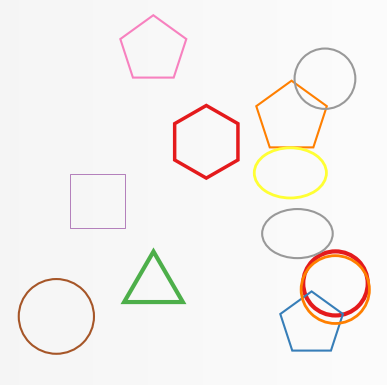[{"shape": "circle", "thickness": 3, "radius": 0.42, "center": [0.866, 0.264]}, {"shape": "hexagon", "thickness": 2.5, "radius": 0.47, "center": [0.532, 0.632]}, {"shape": "pentagon", "thickness": 1.5, "radius": 0.42, "center": [0.804, 0.158]}, {"shape": "triangle", "thickness": 3, "radius": 0.44, "center": [0.396, 0.259]}, {"shape": "square", "thickness": 0.5, "radius": 0.35, "center": [0.251, 0.478]}, {"shape": "circle", "thickness": 2, "radius": 0.44, "center": [0.865, 0.248]}, {"shape": "pentagon", "thickness": 1.5, "radius": 0.48, "center": [0.752, 0.695]}, {"shape": "oval", "thickness": 2, "radius": 0.47, "center": [0.749, 0.551]}, {"shape": "circle", "thickness": 1.5, "radius": 0.49, "center": [0.145, 0.178]}, {"shape": "pentagon", "thickness": 1.5, "radius": 0.45, "center": [0.396, 0.871]}, {"shape": "oval", "thickness": 1.5, "radius": 0.46, "center": [0.768, 0.393]}, {"shape": "circle", "thickness": 1.5, "radius": 0.39, "center": [0.839, 0.796]}]